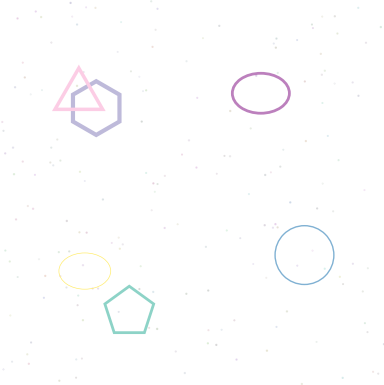[{"shape": "pentagon", "thickness": 2, "radius": 0.33, "center": [0.336, 0.19]}, {"shape": "hexagon", "thickness": 3, "radius": 0.35, "center": [0.25, 0.719]}, {"shape": "circle", "thickness": 1, "radius": 0.38, "center": [0.791, 0.337]}, {"shape": "triangle", "thickness": 2.5, "radius": 0.36, "center": [0.205, 0.752]}, {"shape": "oval", "thickness": 2, "radius": 0.37, "center": [0.678, 0.758]}, {"shape": "oval", "thickness": 0.5, "radius": 0.34, "center": [0.22, 0.296]}]